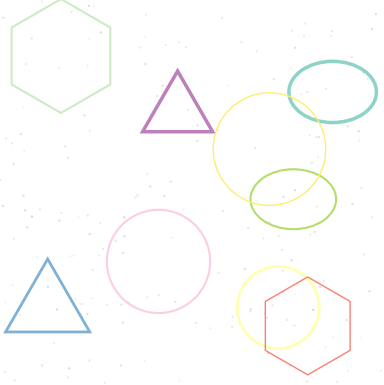[{"shape": "oval", "thickness": 2.5, "radius": 0.57, "center": [0.864, 0.761]}, {"shape": "circle", "thickness": 2, "radius": 0.53, "center": [0.723, 0.201]}, {"shape": "hexagon", "thickness": 1, "radius": 0.64, "center": [0.799, 0.154]}, {"shape": "triangle", "thickness": 2, "radius": 0.63, "center": [0.124, 0.201]}, {"shape": "oval", "thickness": 1.5, "radius": 0.56, "center": [0.762, 0.483]}, {"shape": "circle", "thickness": 1.5, "radius": 0.67, "center": [0.412, 0.321]}, {"shape": "triangle", "thickness": 2.5, "radius": 0.53, "center": [0.461, 0.71]}, {"shape": "hexagon", "thickness": 1.5, "radius": 0.74, "center": [0.158, 0.855]}, {"shape": "circle", "thickness": 1, "radius": 0.73, "center": [0.7, 0.613]}]